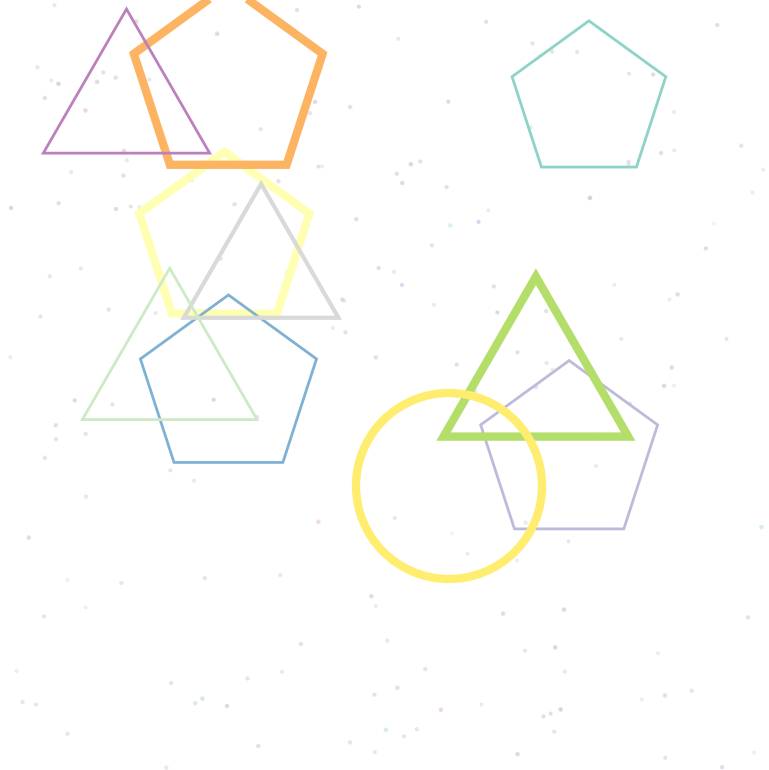[{"shape": "pentagon", "thickness": 1, "radius": 0.52, "center": [0.765, 0.868]}, {"shape": "pentagon", "thickness": 3, "radius": 0.58, "center": [0.291, 0.687]}, {"shape": "pentagon", "thickness": 1, "radius": 0.6, "center": [0.739, 0.411]}, {"shape": "pentagon", "thickness": 1, "radius": 0.6, "center": [0.297, 0.497]}, {"shape": "pentagon", "thickness": 3, "radius": 0.64, "center": [0.296, 0.89]}, {"shape": "triangle", "thickness": 3, "radius": 0.69, "center": [0.696, 0.502]}, {"shape": "triangle", "thickness": 1.5, "radius": 0.58, "center": [0.339, 0.645]}, {"shape": "triangle", "thickness": 1, "radius": 0.62, "center": [0.164, 0.863]}, {"shape": "triangle", "thickness": 1, "radius": 0.65, "center": [0.22, 0.521]}, {"shape": "circle", "thickness": 3, "radius": 0.6, "center": [0.583, 0.369]}]